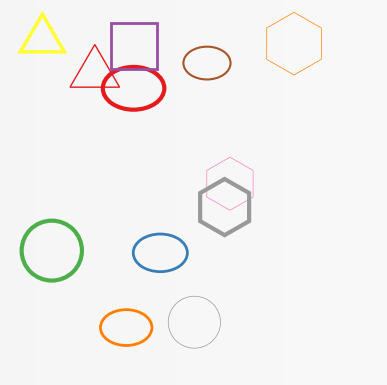[{"shape": "oval", "thickness": 3, "radius": 0.4, "center": [0.345, 0.771]}, {"shape": "triangle", "thickness": 1, "radius": 0.37, "center": [0.245, 0.811]}, {"shape": "oval", "thickness": 2, "radius": 0.35, "center": [0.414, 0.343]}, {"shape": "circle", "thickness": 3, "radius": 0.39, "center": [0.134, 0.349]}, {"shape": "square", "thickness": 2, "radius": 0.3, "center": [0.346, 0.879]}, {"shape": "hexagon", "thickness": 0.5, "radius": 0.41, "center": [0.759, 0.887]}, {"shape": "oval", "thickness": 2, "radius": 0.33, "center": [0.326, 0.149]}, {"shape": "triangle", "thickness": 2.5, "radius": 0.33, "center": [0.109, 0.898]}, {"shape": "oval", "thickness": 1.5, "radius": 0.3, "center": [0.534, 0.836]}, {"shape": "hexagon", "thickness": 0.5, "radius": 0.35, "center": [0.593, 0.523]}, {"shape": "hexagon", "thickness": 3, "radius": 0.36, "center": [0.58, 0.462]}, {"shape": "circle", "thickness": 0.5, "radius": 0.34, "center": [0.502, 0.163]}]